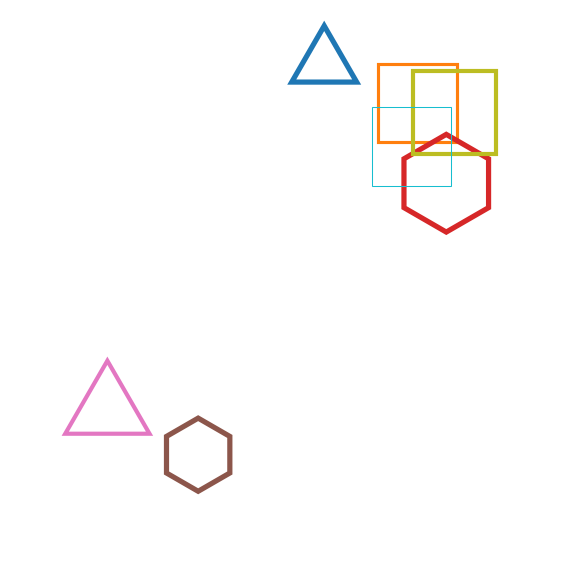[{"shape": "triangle", "thickness": 2.5, "radius": 0.32, "center": [0.561, 0.889]}, {"shape": "square", "thickness": 1.5, "radius": 0.34, "center": [0.723, 0.821]}, {"shape": "hexagon", "thickness": 2.5, "radius": 0.42, "center": [0.773, 0.682]}, {"shape": "hexagon", "thickness": 2.5, "radius": 0.32, "center": [0.343, 0.212]}, {"shape": "triangle", "thickness": 2, "radius": 0.42, "center": [0.186, 0.29]}, {"shape": "square", "thickness": 2, "radius": 0.36, "center": [0.787, 0.804]}, {"shape": "square", "thickness": 0.5, "radius": 0.34, "center": [0.713, 0.745]}]